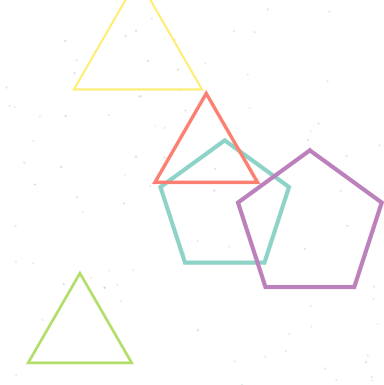[{"shape": "pentagon", "thickness": 3, "radius": 0.88, "center": [0.584, 0.46]}, {"shape": "triangle", "thickness": 2.5, "radius": 0.77, "center": [0.536, 0.603]}, {"shape": "triangle", "thickness": 2, "radius": 0.78, "center": [0.208, 0.135]}, {"shape": "pentagon", "thickness": 3, "radius": 0.98, "center": [0.805, 0.413]}, {"shape": "triangle", "thickness": 1.5, "radius": 0.96, "center": [0.358, 0.864]}]